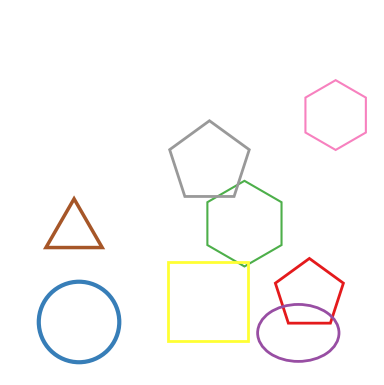[{"shape": "pentagon", "thickness": 2, "radius": 0.46, "center": [0.804, 0.236]}, {"shape": "circle", "thickness": 3, "radius": 0.52, "center": [0.205, 0.164]}, {"shape": "hexagon", "thickness": 1.5, "radius": 0.56, "center": [0.635, 0.419]}, {"shape": "oval", "thickness": 2, "radius": 0.53, "center": [0.775, 0.135]}, {"shape": "square", "thickness": 2, "radius": 0.52, "center": [0.539, 0.217]}, {"shape": "triangle", "thickness": 2.5, "radius": 0.42, "center": [0.192, 0.399]}, {"shape": "hexagon", "thickness": 1.5, "radius": 0.45, "center": [0.872, 0.701]}, {"shape": "pentagon", "thickness": 2, "radius": 0.54, "center": [0.544, 0.578]}]